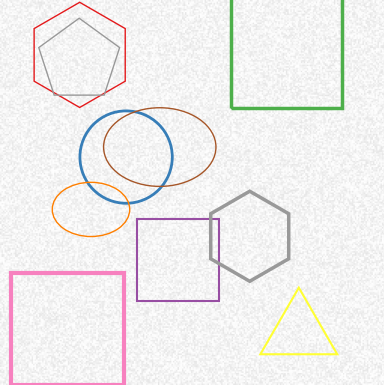[{"shape": "hexagon", "thickness": 1, "radius": 0.68, "center": [0.207, 0.857]}, {"shape": "circle", "thickness": 2, "radius": 0.6, "center": [0.328, 0.592]}, {"shape": "square", "thickness": 2.5, "radius": 0.72, "center": [0.744, 0.863]}, {"shape": "square", "thickness": 1.5, "radius": 0.54, "center": [0.462, 0.325]}, {"shape": "oval", "thickness": 1, "radius": 0.5, "center": [0.236, 0.456]}, {"shape": "triangle", "thickness": 1.5, "radius": 0.58, "center": [0.776, 0.138]}, {"shape": "oval", "thickness": 1, "radius": 0.73, "center": [0.415, 0.618]}, {"shape": "square", "thickness": 3, "radius": 0.73, "center": [0.175, 0.146]}, {"shape": "pentagon", "thickness": 1, "radius": 0.55, "center": [0.206, 0.842]}, {"shape": "hexagon", "thickness": 2.5, "radius": 0.58, "center": [0.649, 0.386]}]